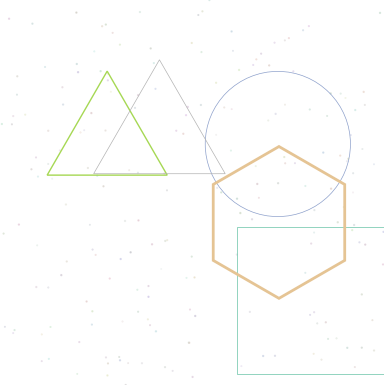[{"shape": "square", "thickness": 0.5, "radius": 0.96, "center": [0.806, 0.22]}, {"shape": "circle", "thickness": 0.5, "radius": 0.94, "center": [0.722, 0.626]}, {"shape": "triangle", "thickness": 1, "radius": 0.9, "center": [0.278, 0.635]}, {"shape": "hexagon", "thickness": 2, "radius": 0.99, "center": [0.725, 0.422]}, {"shape": "triangle", "thickness": 0.5, "radius": 0.99, "center": [0.414, 0.647]}]